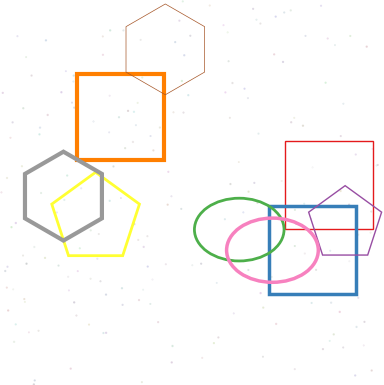[{"shape": "square", "thickness": 1, "radius": 0.57, "center": [0.855, 0.521]}, {"shape": "square", "thickness": 2.5, "radius": 0.57, "center": [0.812, 0.352]}, {"shape": "oval", "thickness": 2, "radius": 0.58, "center": [0.621, 0.404]}, {"shape": "pentagon", "thickness": 1, "radius": 0.5, "center": [0.896, 0.418]}, {"shape": "square", "thickness": 3, "radius": 0.56, "center": [0.313, 0.696]}, {"shape": "pentagon", "thickness": 2, "radius": 0.6, "center": [0.248, 0.433]}, {"shape": "hexagon", "thickness": 0.5, "radius": 0.59, "center": [0.429, 0.872]}, {"shape": "oval", "thickness": 2.5, "radius": 0.6, "center": [0.708, 0.35]}, {"shape": "hexagon", "thickness": 3, "radius": 0.58, "center": [0.165, 0.491]}]